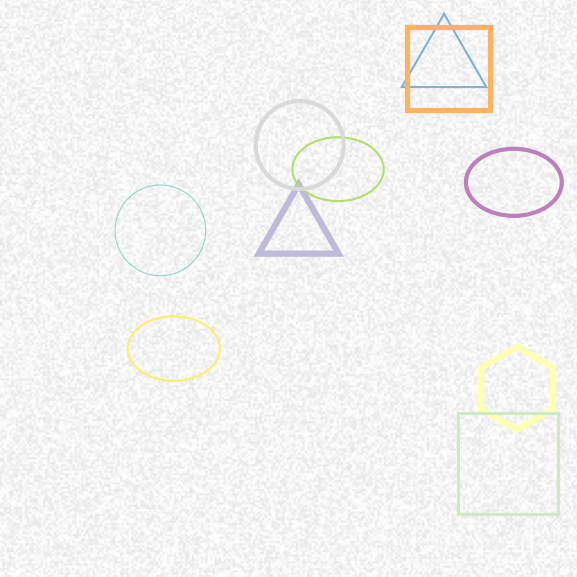[{"shape": "circle", "thickness": 0.5, "radius": 0.39, "center": [0.278, 0.6]}, {"shape": "hexagon", "thickness": 3, "radius": 0.36, "center": [0.895, 0.327]}, {"shape": "triangle", "thickness": 3, "radius": 0.4, "center": [0.517, 0.6]}, {"shape": "triangle", "thickness": 1, "radius": 0.42, "center": [0.769, 0.891]}, {"shape": "square", "thickness": 2.5, "radius": 0.36, "center": [0.777, 0.881]}, {"shape": "oval", "thickness": 1, "radius": 0.4, "center": [0.585, 0.706]}, {"shape": "circle", "thickness": 2, "radius": 0.38, "center": [0.519, 0.748]}, {"shape": "oval", "thickness": 2, "radius": 0.42, "center": [0.89, 0.683]}, {"shape": "square", "thickness": 1.5, "radius": 0.43, "center": [0.879, 0.197]}, {"shape": "oval", "thickness": 1, "radius": 0.4, "center": [0.301, 0.396]}]